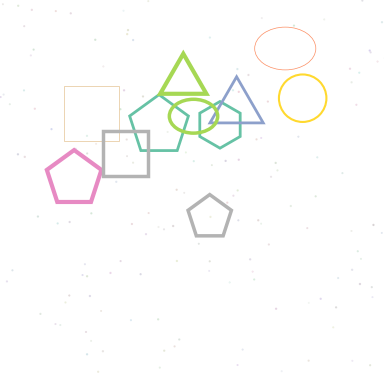[{"shape": "pentagon", "thickness": 2, "radius": 0.4, "center": [0.413, 0.674]}, {"shape": "hexagon", "thickness": 2, "radius": 0.3, "center": [0.571, 0.676]}, {"shape": "oval", "thickness": 0.5, "radius": 0.4, "center": [0.741, 0.874]}, {"shape": "triangle", "thickness": 2, "radius": 0.4, "center": [0.615, 0.721]}, {"shape": "pentagon", "thickness": 3, "radius": 0.37, "center": [0.193, 0.536]}, {"shape": "oval", "thickness": 2.5, "radius": 0.31, "center": [0.503, 0.698]}, {"shape": "triangle", "thickness": 3, "radius": 0.35, "center": [0.476, 0.791]}, {"shape": "circle", "thickness": 1.5, "radius": 0.31, "center": [0.786, 0.745]}, {"shape": "square", "thickness": 0.5, "radius": 0.36, "center": [0.238, 0.705]}, {"shape": "square", "thickness": 2.5, "radius": 0.29, "center": [0.326, 0.602]}, {"shape": "pentagon", "thickness": 2.5, "radius": 0.3, "center": [0.545, 0.435]}]